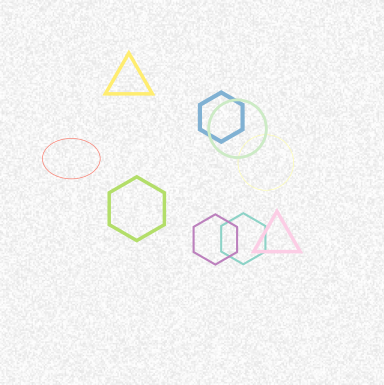[{"shape": "hexagon", "thickness": 1.5, "radius": 0.33, "center": [0.632, 0.38]}, {"shape": "circle", "thickness": 0.5, "radius": 0.36, "center": [0.69, 0.578]}, {"shape": "oval", "thickness": 0.5, "radius": 0.38, "center": [0.185, 0.588]}, {"shape": "hexagon", "thickness": 3, "radius": 0.32, "center": [0.575, 0.696]}, {"shape": "hexagon", "thickness": 2.5, "radius": 0.41, "center": [0.355, 0.458]}, {"shape": "triangle", "thickness": 2.5, "radius": 0.35, "center": [0.719, 0.381]}, {"shape": "hexagon", "thickness": 1.5, "radius": 0.33, "center": [0.559, 0.378]}, {"shape": "circle", "thickness": 2, "radius": 0.37, "center": [0.617, 0.666]}, {"shape": "triangle", "thickness": 2.5, "radius": 0.35, "center": [0.335, 0.792]}]